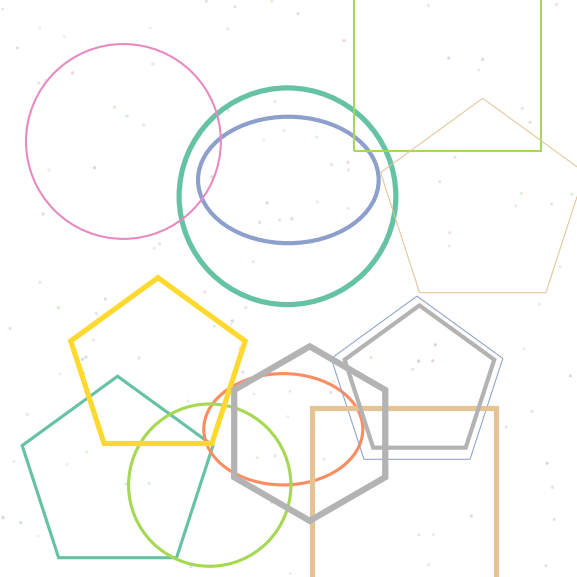[{"shape": "pentagon", "thickness": 1.5, "radius": 0.87, "center": [0.204, 0.174]}, {"shape": "circle", "thickness": 2.5, "radius": 0.94, "center": [0.498, 0.659]}, {"shape": "oval", "thickness": 1.5, "radius": 0.69, "center": [0.491, 0.256]}, {"shape": "oval", "thickness": 2, "radius": 0.78, "center": [0.499, 0.688]}, {"shape": "pentagon", "thickness": 0.5, "radius": 0.78, "center": [0.722, 0.33]}, {"shape": "circle", "thickness": 1, "radius": 0.84, "center": [0.214, 0.754]}, {"shape": "square", "thickness": 1, "radius": 0.81, "center": [0.774, 0.899]}, {"shape": "circle", "thickness": 1.5, "radius": 0.7, "center": [0.363, 0.159]}, {"shape": "pentagon", "thickness": 2.5, "radius": 0.79, "center": [0.274, 0.36]}, {"shape": "square", "thickness": 2.5, "radius": 0.8, "center": [0.699, 0.132]}, {"shape": "pentagon", "thickness": 0.5, "radius": 0.93, "center": [0.836, 0.643]}, {"shape": "hexagon", "thickness": 3, "radius": 0.76, "center": [0.536, 0.248]}, {"shape": "pentagon", "thickness": 2, "radius": 0.68, "center": [0.726, 0.334]}]